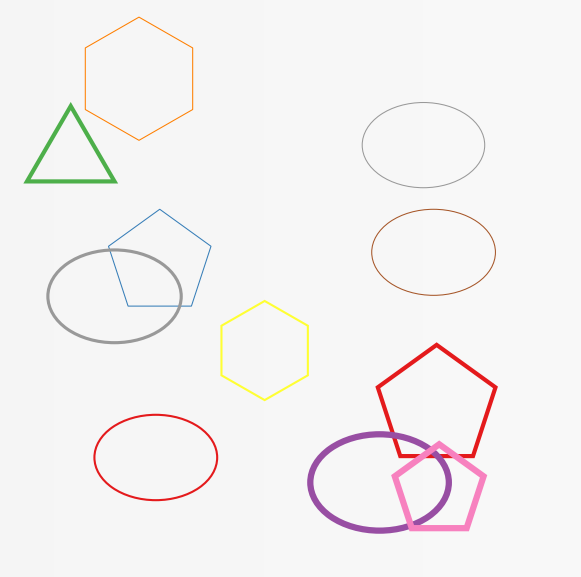[{"shape": "pentagon", "thickness": 2, "radius": 0.53, "center": [0.751, 0.295]}, {"shape": "oval", "thickness": 1, "radius": 0.53, "center": [0.268, 0.207]}, {"shape": "pentagon", "thickness": 0.5, "radius": 0.46, "center": [0.275, 0.544]}, {"shape": "triangle", "thickness": 2, "radius": 0.43, "center": [0.122, 0.728]}, {"shape": "oval", "thickness": 3, "radius": 0.6, "center": [0.653, 0.164]}, {"shape": "hexagon", "thickness": 0.5, "radius": 0.53, "center": [0.239, 0.863]}, {"shape": "hexagon", "thickness": 1, "radius": 0.43, "center": [0.455, 0.392]}, {"shape": "oval", "thickness": 0.5, "radius": 0.53, "center": [0.746, 0.562]}, {"shape": "pentagon", "thickness": 3, "radius": 0.4, "center": [0.756, 0.15]}, {"shape": "oval", "thickness": 0.5, "radius": 0.53, "center": [0.729, 0.748]}, {"shape": "oval", "thickness": 1.5, "radius": 0.57, "center": [0.197, 0.486]}]